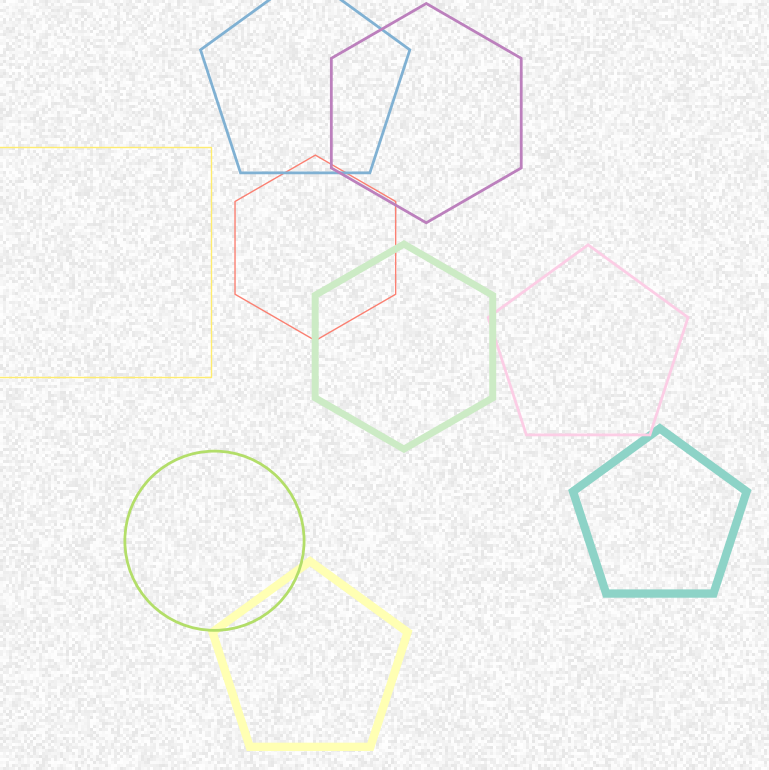[{"shape": "pentagon", "thickness": 3, "radius": 0.59, "center": [0.857, 0.325]}, {"shape": "pentagon", "thickness": 3, "radius": 0.67, "center": [0.403, 0.138]}, {"shape": "hexagon", "thickness": 0.5, "radius": 0.6, "center": [0.41, 0.678]}, {"shape": "pentagon", "thickness": 1, "radius": 0.71, "center": [0.396, 0.891]}, {"shape": "circle", "thickness": 1, "radius": 0.58, "center": [0.279, 0.298]}, {"shape": "pentagon", "thickness": 1, "radius": 0.68, "center": [0.764, 0.546]}, {"shape": "hexagon", "thickness": 1, "radius": 0.71, "center": [0.554, 0.853]}, {"shape": "hexagon", "thickness": 2.5, "radius": 0.67, "center": [0.525, 0.55]}, {"shape": "square", "thickness": 0.5, "radius": 0.75, "center": [0.125, 0.66]}]